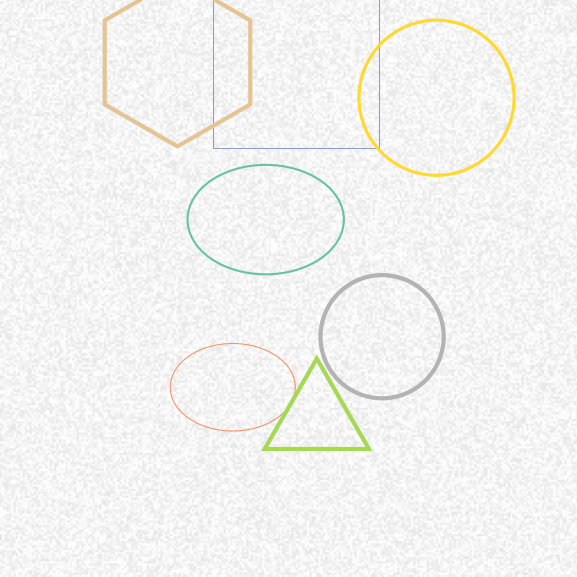[{"shape": "oval", "thickness": 1, "radius": 0.68, "center": [0.46, 0.619]}, {"shape": "oval", "thickness": 0.5, "radius": 0.54, "center": [0.403, 0.329]}, {"shape": "square", "thickness": 0.5, "radius": 0.72, "center": [0.513, 0.887]}, {"shape": "triangle", "thickness": 2, "radius": 0.52, "center": [0.549, 0.274]}, {"shape": "circle", "thickness": 1.5, "radius": 0.67, "center": [0.756, 0.83]}, {"shape": "hexagon", "thickness": 2, "radius": 0.73, "center": [0.307, 0.891]}, {"shape": "circle", "thickness": 2, "radius": 0.53, "center": [0.662, 0.416]}]